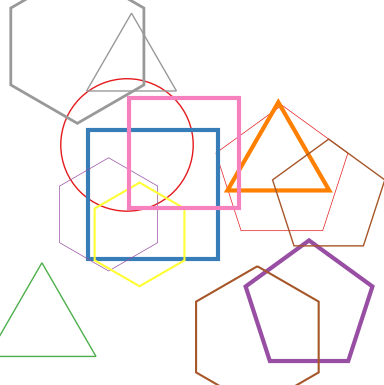[{"shape": "circle", "thickness": 1, "radius": 0.86, "center": [0.33, 0.624]}, {"shape": "pentagon", "thickness": 0.5, "radius": 0.9, "center": [0.732, 0.547]}, {"shape": "square", "thickness": 3, "radius": 0.84, "center": [0.397, 0.495]}, {"shape": "triangle", "thickness": 1, "radius": 0.81, "center": [0.109, 0.155]}, {"shape": "pentagon", "thickness": 3, "radius": 0.87, "center": [0.803, 0.202]}, {"shape": "hexagon", "thickness": 0.5, "radius": 0.74, "center": [0.282, 0.443]}, {"shape": "triangle", "thickness": 3, "radius": 0.76, "center": [0.723, 0.582]}, {"shape": "hexagon", "thickness": 1.5, "radius": 0.67, "center": [0.362, 0.391]}, {"shape": "hexagon", "thickness": 1.5, "radius": 0.92, "center": [0.669, 0.125]}, {"shape": "pentagon", "thickness": 1, "radius": 0.77, "center": [0.854, 0.485]}, {"shape": "square", "thickness": 3, "radius": 0.71, "center": [0.478, 0.603]}, {"shape": "hexagon", "thickness": 2, "radius": 1.0, "center": [0.201, 0.879]}, {"shape": "triangle", "thickness": 1, "radius": 0.67, "center": [0.342, 0.831]}]